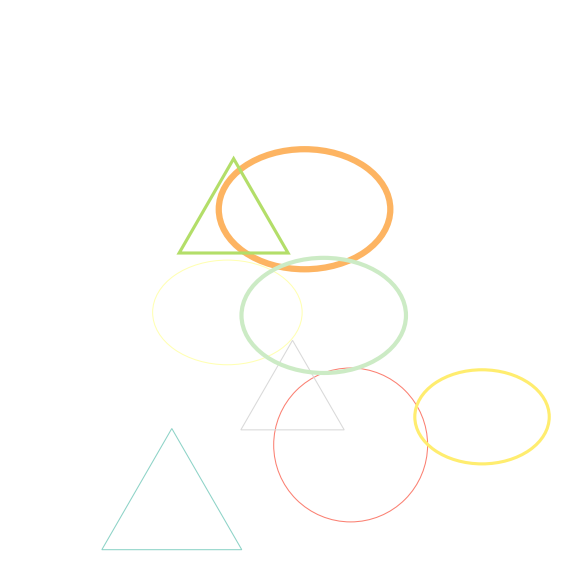[{"shape": "triangle", "thickness": 0.5, "radius": 0.7, "center": [0.297, 0.117]}, {"shape": "oval", "thickness": 0.5, "radius": 0.65, "center": [0.394, 0.458]}, {"shape": "circle", "thickness": 0.5, "radius": 0.67, "center": [0.607, 0.229]}, {"shape": "oval", "thickness": 3, "radius": 0.74, "center": [0.527, 0.637]}, {"shape": "triangle", "thickness": 1.5, "radius": 0.54, "center": [0.405, 0.615]}, {"shape": "triangle", "thickness": 0.5, "radius": 0.52, "center": [0.507, 0.306]}, {"shape": "oval", "thickness": 2, "radius": 0.71, "center": [0.561, 0.453]}, {"shape": "oval", "thickness": 1.5, "radius": 0.58, "center": [0.835, 0.277]}]